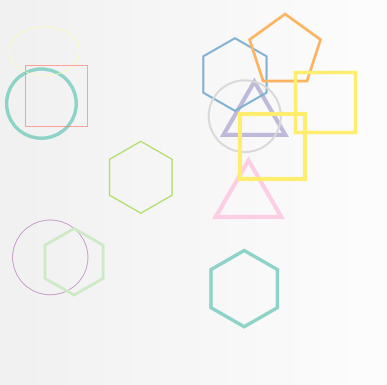[{"shape": "circle", "thickness": 2.5, "radius": 0.45, "center": [0.107, 0.731]}, {"shape": "hexagon", "thickness": 2.5, "radius": 0.49, "center": [0.63, 0.25]}, {"shape": "oval", "thickness": 0.5, "radius": 0.45, "center": [0.114, 0.867]}, {"shape": "triangle", "thickness": 3, "radius": 0.46, "center": [0.657, 0.696]}, {"shape": "square", "thickness": 0.5, "radius": 0.4, "center": [0.144, 0.751]}, {"shape": "hexagon", "thickness": 1.5, "radius": 0.47, "center": [0.606, 0.807]}, {"shape": "pentagon", "thickness": 2, "radius": 0.48, "center": [0.736, 0.867]}, {"shape": "hexagon", "thickness": 1, "radius": 0.47, "center": [0.363, 0.54]}, {"shape": "triangle", "thickness": 3, "radius": 0.49, "center": [0.641, 0.485]}, {"shape": "circle", "thickness": 1.5, "radius": 0.47, "center": [0.632, 0.698]}, {"shape": "circle", "thickness": 0.5, "radius": 0.49, "center": [0.13, 0.331]}, {"shape": "hexagon", "thickness": 2, "radius": 0.43, "center": [0.191, 0.32]}, {"shape": "square", "thickness": 2.5, "radius": 0.39, "center": [0.839, 0.735]}, {"shape": "square", "thickness": 3, "radius": 0.42, "center": [0.703, 0.618]}]